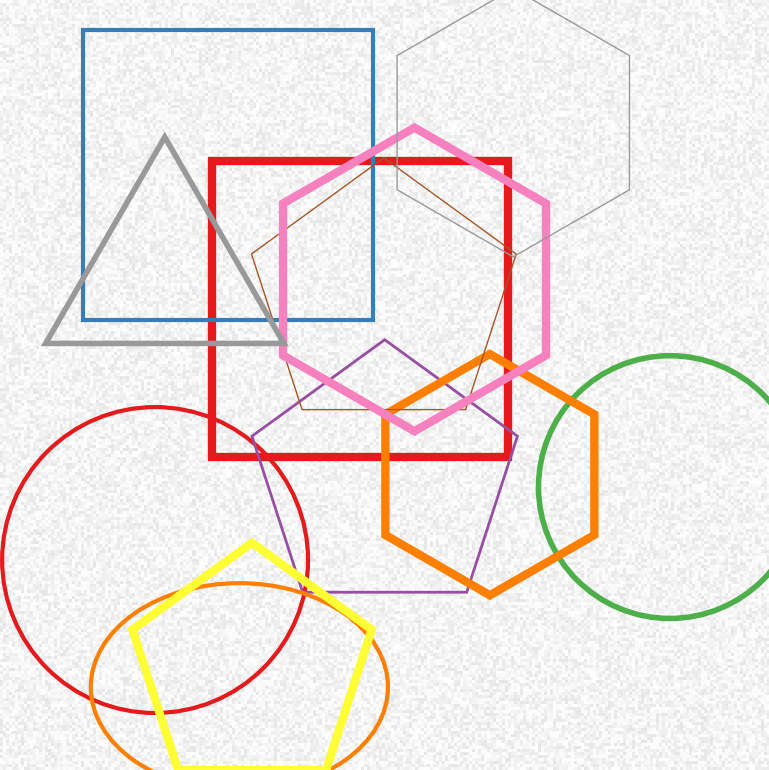[{"shape": "circle", "thickness": 1.5, "radius": 0.99, "center": [0.201, 0.273]}, {"shape": "square", "thickness": 3, "radius": 0.96, "center": [0.467, 0.599]}, {"shape": "square", "thickness": 1.5, "radius": 0.94, "center": [0.296, 0.773]}, {"shape": "circle", "thickness": 2, "radius": 0.85, "center": [0.87, 0.367]}, {"shape": "pentagon", "thickness": 1, "radius": 0.91, "center": [0.5, 0.378]}, {"shape": "hexagon", "thickness": 3, "radius": 0.78, "center": [0.636, 0.384]}, {"shape": "oval", "thickness": 1.5, "radius": 0.96, "center": [0.311, 0.108]}, {"shape": "pentagon", "thickness": 3, "radius": 0.82, "center": [0.327, 0.132]}, {"shape": "pentagon", "thickness": 0.5, "radius": 0.9, "center": [0.498, 0.614]}, {"shape": "hexagon", "thickness": 3, "radius": 0.99, "center": [0.538, 0.637]}, {"shape": "hexagon", "thickness": 0.5, "radius": 0.87, "center": [0.667, 0.841]}, {"shape": "triangle", "thickness": 2, "radius": 0.89, "center": [0.214, 0.643]}]